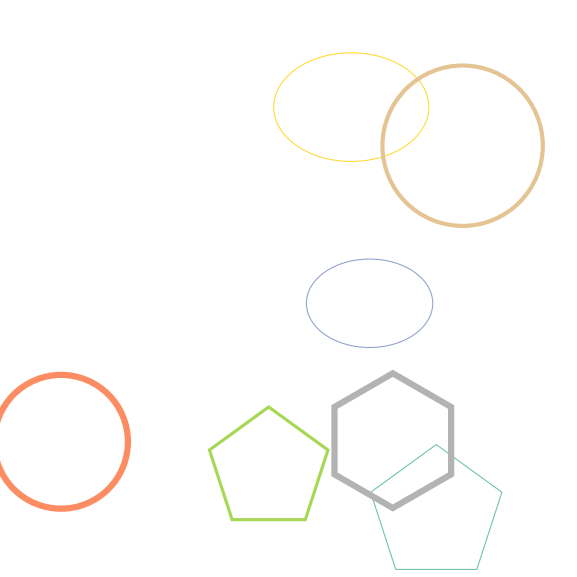[{"shape": "pentagon", "thickness": 0.5, "radius": 0.6, "center": [0.755, 0.11]}, {"shape": "circle", "thickness": 3, "radius": 0.58, "center": [0.106, 0.234]}, {"shape": "oval", "thickness": 0.5, "radius": 0.55, "center": [0.64, 0.474]}, {"shape": "pentagon", "thickness": 1.5, "radius": 0.54, "center": [0.465, 0.187]}, {"shape": "oval", "thickness": 0.5, "radius": 0.67, "center": [0.608, 0.814]}, {"shape": "circle", "thickness": 2, "radius": 0.69, "center": [0.801, 0.747]}, {"shape": "hexagon", "thickness": 3, "radius": 0.58, "center": [0.68, 0.236]}]